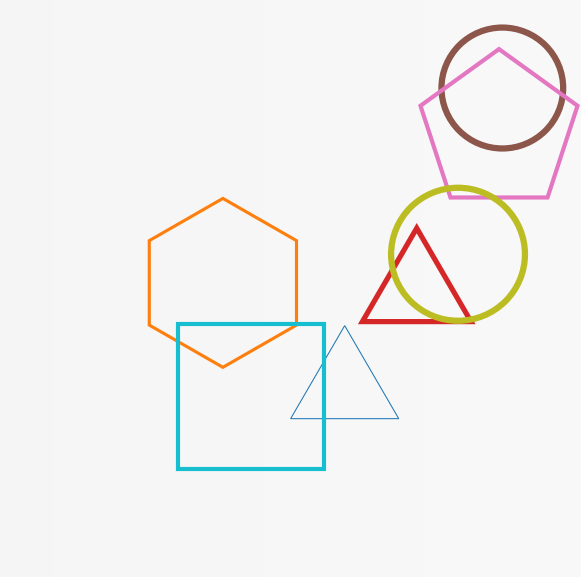[{"shape": "triangle", "thickness": 0.5, "radius": 0.54, "center": [0.593, 0.328]}, {"shape": "hexagon", "thickness": 1.5, "radius": 0.73, "center": [0.383, 0.509]}, {"shape": "triangle", "thickness": 2.5, "radius": 0.54, "center": [0.717, 0.496]}, {"shape": "circle", "thickness": 3, "radius": 0.52, "center": [0.864, 0.847]}, {"shape": "pentagon", "thickness": 2, "radius": 0.71, "center": [0.859, 0.772]}, {"shape": "circle", "thickness": 3, "radius": 0.58, "center": [0.788, 0.559]}, {"shape": "square", "thickness": 2, "radius": 0.63, "center": [0.433, 0.312]}]